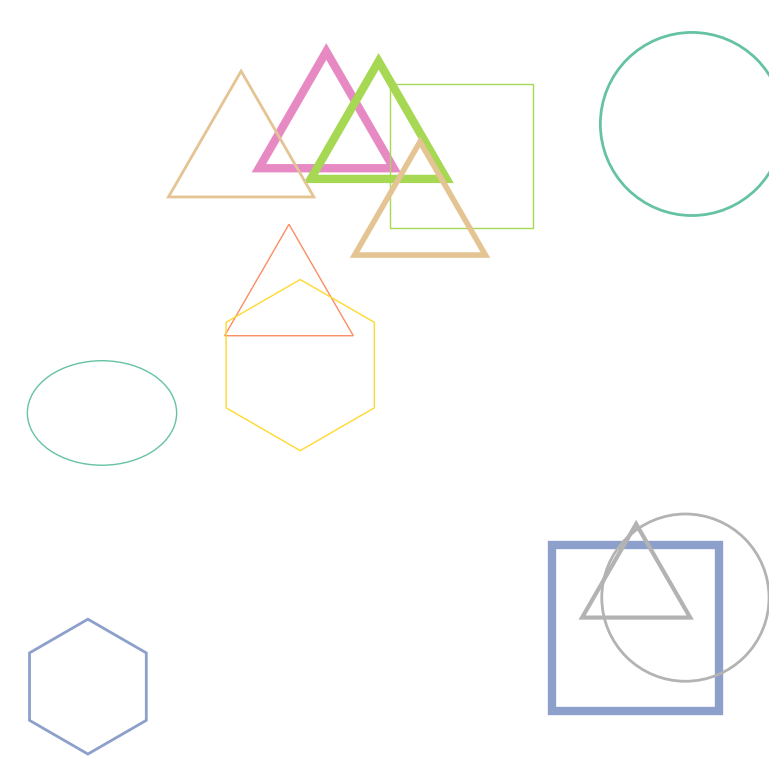[{"shape": "oval", "thickness": 0.5, "radius": 0.48, "center": [0.132, 0.464]}, {"shape": "circle", "thickness": 1, "radius": 0.59, "center": [0.899, 0.839]}, {"shape": "triangle", "thickness": 0.5, "radius": 0.48, "center": [0.375, 0.612]}, {"shape": "hexagon", "thickness": 1, "radius": 0.44, "center": [0.114, 0.108]}, {"shape": "square", "thickness": 3, "radius": 0.54, "center": [0.826, 0.184]}, {"shape": "triangle", "thickness": 3, "radius": 0.51, "center": [0.424, 0.832]}, {"shape": "square", "thickness": 0.5, "radius": 0.47, "center": [0.599, 0.798]}, {"shape": "triangle", "thickness": 3, "radius": 0.51, "center": [0.492, 0.819]}, {"shape": "hexagon", "thickness": 0.5, "radius": 0.56, "center": [0.39, 0.526]}, {"shape": "triangle", "thickness": 2, "radius": 0.49, "center": [0.545, 0.718]}, {"shape": "triangle", "thickness": 1, "radius": 0.54, "center": [0.313, 0.799]}, {"shape": "triangle", "thickness": 1.5, "radius": 0.41, "center": [0.826, 0.238]}, {"shape": "circle", "thickness": 1, "radius": 0.54, "center": [0.89, 0.224]}]